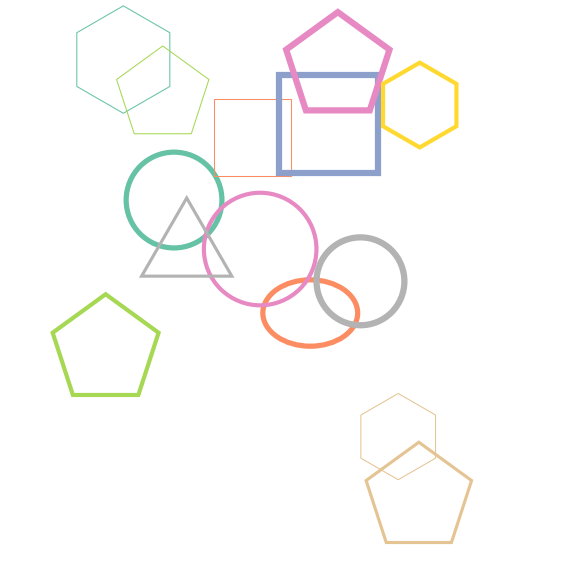[{"shape": "hexagon", "thickness": 0.5, "radius": 0.47, "center": [0.214, 0.896]}, {"shape": "circle", "thickness": 2.5, "radius": 0.41, "center": [0.301, 0.653]}, {"shape": "oval", "thickness": 2.5, "radius": 0.41, "center": [0.537, 0.457]}, {"shape": "square", "thickness": 0.5, "radius": 0.34, "center": [0.437, 0.761]}, {"shape": "square", "thickness": 3, "radius": 0.43, "center": [0.569, 0.784]}, {"shape": "pentagon", "thickness": 3, "radius": 0.47, "center": [0.585, 0.884]}, {"shape": "circle", "thickness": 2, "radius": 0.49, "center": [0.45, 0.568]}, {"shape": "pentagon", "thickness": 0.5, "radius": 0.42, "center": [0.282, 0.835]}, {"shape": "pentagon", "thickness": 2, "radius": 0.48, "center": [0.183, 0.393]}, {"shape": "hexagon", "thickness": 2, "radius": 0.37, "center": [0.727, 0.817]}, {"shape": "hexagon", "thickness": 0.5, "radius": 0.37, "center": [0.69, 0.243]}, {"shape": "pentagon", "thickness": 1.5, "radius": 0.48, "center": [0.725, 0.137]}, {"shape": "circle", "thickness": 3, "radius": 0.38, "center": [0.624, 0.512]}, {"shape": "triangle", "thickness": 1.5, "radius": 0.45, "center": [0.323, 0.566]}]